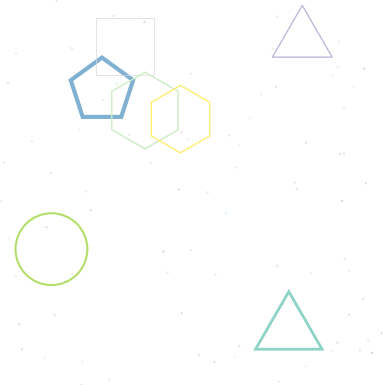[{"shape": "triangle", "thickness": 2, "radius": 0.5, "center": [0.75, 0.143]}, {"shape": "triangle", "thickness": 1, "radius": 0.45, "center": [0.785, 0.896]}, {"shape": "pentagon", "thickness": 3, "radius": 0.43, "center": [0.265, 0.765]}, {"shape": "circle", "thickness": 1.5, "radius": 0.47, "center": [0.134, 0.353]}, {"shape": "square", "thickness": 0.5, "radius": 0.38, "center": [0.326, 0.879]}, {"shape": "hexagon", "thickness": 1, "radius": 0.5, "center": [0.377, 0.713]}, {"shape": "hexagon", "thickness": 1, "radius": 0.44, "center": [0.469, 0.691]}]